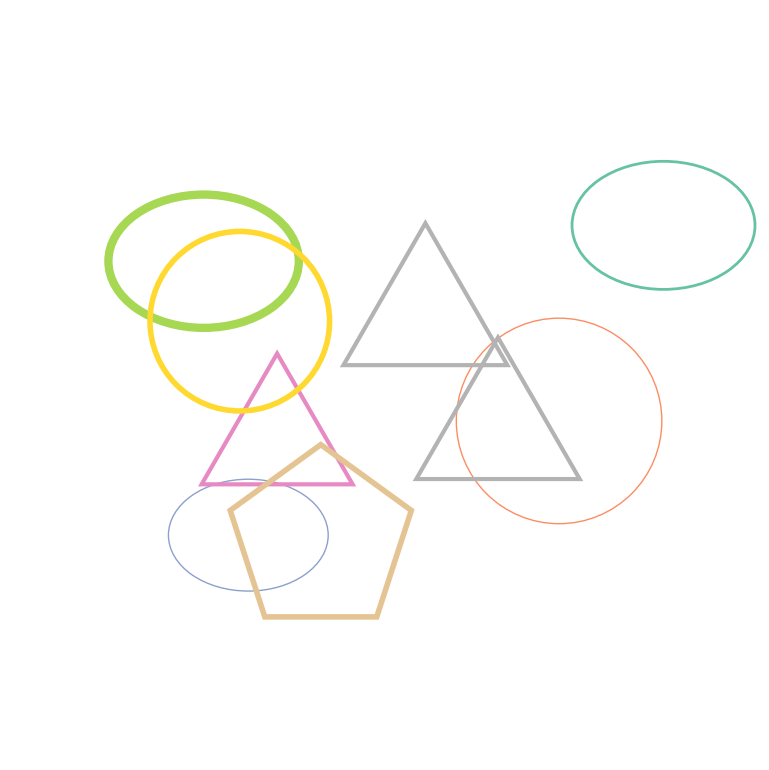[{"shape": "oval", "thickness": 1, "radius": 0.59, "center": [0.862, 0.707]}, {"shape": "circle", "thickness": 0.5, "radius": 0.67, "center": [0.726, 0.453]}, {"shape": "oval", "thickness": 0.5, "radius": 0.52, "center": [0.322, 0.305]}, {"shape": "triangle", "thickness": 1.5, "radius": 0.57, "center": [0.36, 0.428]}, {"shape": "oval", "thickness": 3, "radius": 0.62, "center": [0.264, 0.661]}, {"shape": "circle", "thickness": 2, "radius": 0.58, "center": [0.311, 0.583]}, {"shape": "pentagon", "thickness": 2, "radius": 0.62, "center": [0.417, 0.299]}, {"shape": "triangle", "thickness": 1.5, "radius": 0.61, "center": [0.647, 0.439]}, {"shape": "triangle", "thickness": 1.5, "radius": 0.61, "center": [0.552, 0.587]}]